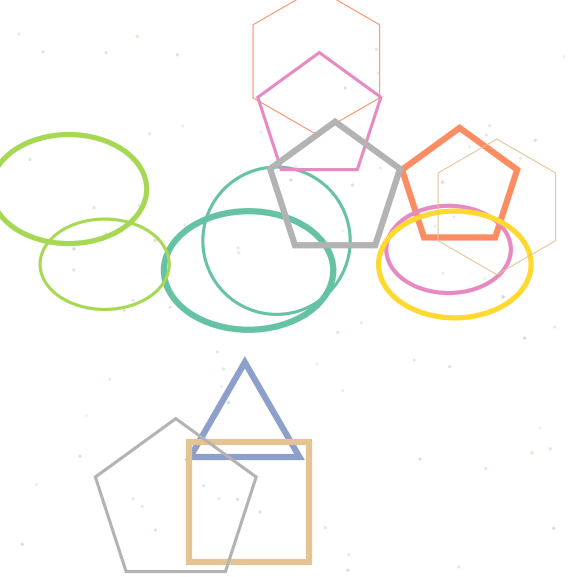[{"shape": "oval", "thickness": 3, "radius": 0.73, "center": [0.43, 0.531]}, {"shape": "circle", "thickness": 1.5, "radius": 0.64, "center": [0.479, 0.582]}, {"shape": "pentagon", "thickness": 3, "radius": 0.52, "center": [0.796, 0.673]}, {"shape": "hexagon", "thickness": 0.5, "radius": 0.63, "center": [0.548, 0.893]}, {"shape": "triangle", "thickness": 3, "radius": 0.55, "center": [0.424, 0.262]}, {"shape": "pentagon", "thickness": 1.5, "radius": 0.56, "center": [0.553, 0.796]}, {"shape": "oval", "thickness": 2, "radius": 0.54, "center": [0.777, 0.567]}, {"shape": "oval", "thickness": 1.5, "radius": 0.56, "center": [0.181, 0.542]}, {"shape": "oval", "thickness": 2.5, "radius": 0.67, "center": [0.119, 0.672]}, {"shape": "oval", "thickness": 2.5, "radius": 0.66, "center": [0.788, 0.541]}, {"shape": "square", "thickness": 3, "radius": 0.52, "center": [0.431, 0.13]}, {"shape": "hexagon", "thickness": 0.5, "radius": 0.59, "center": [0.86, 0.641]}, {"shape": "pentagon", "thickness": 1.5, "radius": 0.73, "center": [0.304, 0.128]}, {"shape": "pentagon", "thickness": 3, "radius": 0.59, "center": [0.58, 0.67]}]